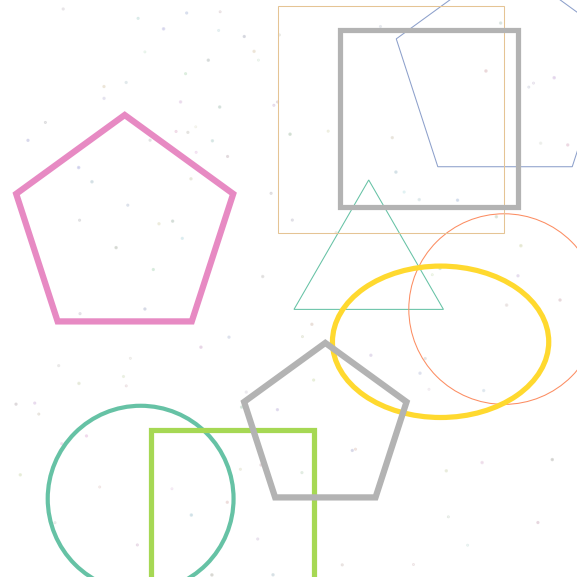[{"shape": "triangle", "thickness": 0.5, "radius": 0.75, "center": [0.638, 0.538]}, {"shape": "circle", "thickness": 2, "radius": 0.8, "center": [0.244, 0.136]}, {"shape": "circle", "thickness": 0.5, "radius": 0.83, "center": [0.873, 0.464]}, {"shape": "pentagon", "thickness": 0.5, "radius": 0.99, "center": [0.874, 0.871]}, {"shape": "pentagon", "thickness": 3, "radius": 0.99, "center": [0.216, 0.602]}, {"shape": "square", "thickness": 2.5, "radius": 0.71, "center": [0.402, 0.113]}, {"shape": "oval", "thickness": 2.5, "radius": 0.94, "center": [0.763, 0.407]}, {"shape": "square", "thickness": 0.5, "radius": 0.98, "center": [0.677, 0.792]}, {"shape": "square", "thickness": 2.5, "radius": 0.77, "center": [0.743, 0.794]}, {"shape": "pentagon", "thickness": 3, "radius": 0.74, "center": [0.563, 0.257]}]